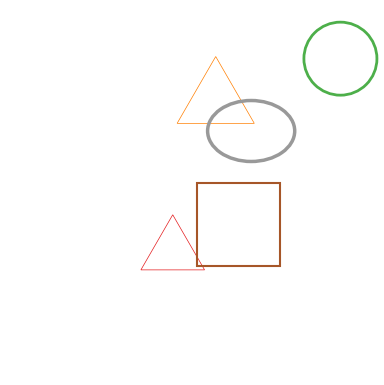[{"shape": "triangle", "thickness": 0.5, "radius": 0.48, "center": [0.449, 0.347]}, {"shape": "circle", "thickness": 2, "radius": 0.47, "center": [0.884, 0.848]}, {"shape": "triangle", "thickness": 0.5, "radius": 0.58, "center": [0.56, 0.737]}, {"shape": "square", "thickness": 1.5, "radius": 0.54, "center": [0.619, 0.417]}, {"shape": "oval", "thickness": 2.5, "radius": 0.57, "center": [0.652, 0.66]}]